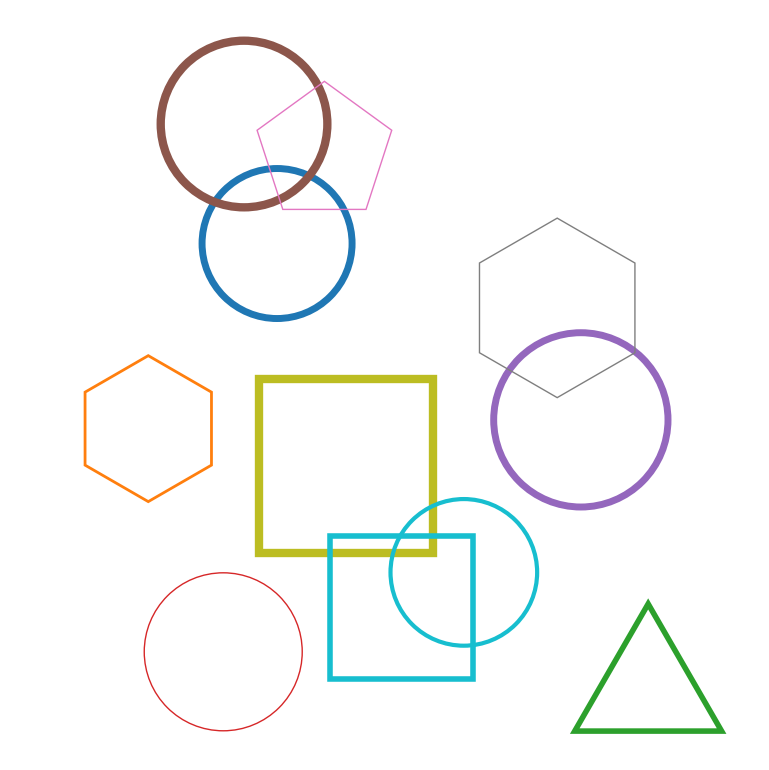[{"shape": "circle", "thickness": 2.5, "radius": 0.49, "center": [0.36, 0.684]}, {"shape": "hexagon", "thickness": 1, "radius": 0.47, "center": [0.193, 0.443]}, {"shape": "triangle", "thickness": 2, "radius": 0.55, "center": [0.842, 0.106]}, {"shape": "circle", "thickness": 0.5, "radius": 0.51, "center": [0.29, 0.154]}, {"shape": "circle", "thickness": 2.5, "radius": 0.57, "center": [0.754, 0.455]}, {"shape": "circle", "thickness": 3, "radius": 0.54, "center": [0.317, 0.839]}, {"shape": "pentagon", "thickness": 0.5, "radius": 0.46, "center": [0.421, 0.802]}, {"shape": "hexagon", "thickness": 0.5, "radius": 0.58, "center": [0.724, 0.6]}, {"shape": "square", "thickness": 3, "radius": 0.56, "center": [0.45, 0.394]}, {"shape": "circle", "thickness": 1.5, "radius": 0.48, "center": [0.602, 0.257]}, {"shape": "square", "thickness": 2, "radius": 0.46, "center": [0.521, 0.212]}]